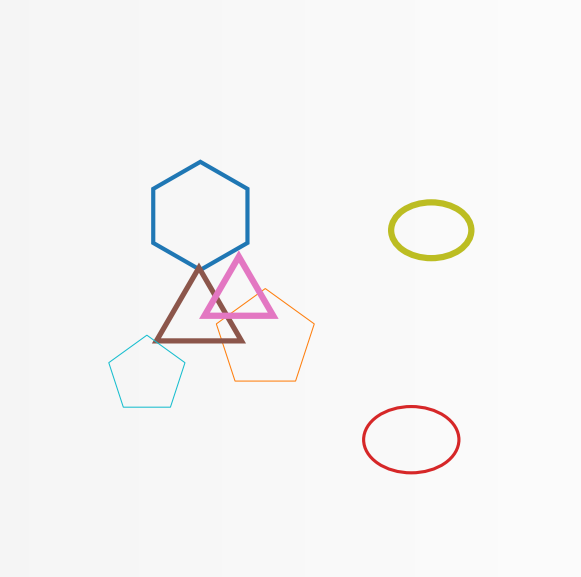[{"shape": "hexagon", "thickness": 2, "radius": 0.47, "center": [0.345, 0.625]}, {"shape": "pentagon", "thickness": 0.5, "radius": 0.44, "center": [0.456, 0.411]}, {"shape": "oval", "thickness": 1.5, "radius": 0.41, "center": [0.708, 0.238]}, {"shape": "triangle", "thickness": 2.5, "radius": 0.42, "center": [0.342, 0.451]}, {"shape": "triangle", "thickness": 3, "radius": 0.34, "center": [0.411, 0.487]}, {"shape": "oval", "thickness": 3, "radius": 0.35, "center": [0.742, 0.6]}, {"shape": "pentagon", "thickness": 0.5, "radius": 0.34, "center": [0.253, 0.35]}]